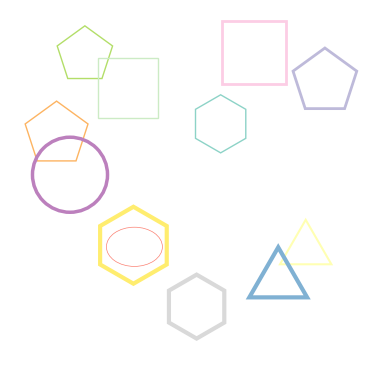[{"shape": "hexagon", "thickness": 1, "radius": 0.38, "center": [0.573, 0.678]}, {"shape": "triangle", "thickness": 1.5, "radius": 0.39, "center": [0.794, 0.352]}, {"shape": "pentagon", "thickness": 2, "radius": 0.44, "center": [0.844, 0.788]}, {"shape": "oval", "thickness": 0.5, "radius": 0.36, "center": [0.349, 0.359]}, {"shape": "triangle", "thickness": 3, "radius": 0.43, "center": [0.723, 0.271]}, {"shape": "pentagon", "thickness": 1, "radius": 0.43, "center": [0.147, 0.651]}, {"shape": "pentagon", "thickness": 1, "radius": 0.38, "center": [0.22, 0.857]}, {"shape": "square", "thickness": 2, "radius": 0.41, "center": [0.659, 0.864]}, {"shape": "hexagon", "thickness": 3, "radius": 0.42, "center": [0.511, 0.204]}, {"shape": "circle", "thickness": 2.5, "radius": 0.49, "center": [0.182, 0.546]}, {"shape": "square", "thickness": 1, "radius": 0.39, "center": [0.333, 0.772]}, {"shape": "hexagon", "thickness": 3, "radius": 0.5, "center": [0.347, 0.363]}]